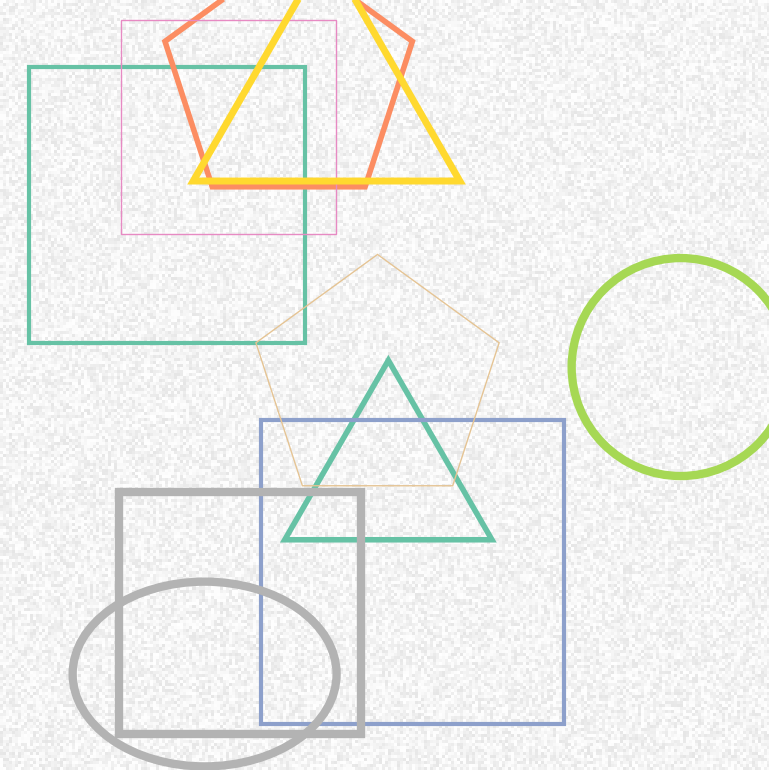[{"shape": "square", "thickness": 1.5, "radius": 0.9, "center": [0.217, 0.734]}, {"shape": "triangle", "thickness": 2, "radius": 0.78, "center": [0.504, 0.377]}, {"shape": "pentagon", "thickness": 2, "radius": 0.84, "center": [0.375, 0.894]}, {"shape": "square", "thickness": 1.5, "radius": 0.98, "center": [0.536, 0.257]}, {"shape": "square", "thickness": 0.5, "radius": 0.7, "center": [0.297, 0.836]}, {"shape": "circle", "thickness": 3, "radius": 0.71, "center": [0.884, 0.523]}, {"shape": "triangle", "thickness": 2.5, "radius": 1.0, "center": [0.424, 0.865]}, {"shape": "pentagon", "thickness": 0.5, "radius": 0.83, "center": [0.49, 0.503]}, {"shape": "oval", "thickness": 3, "radius": 0.86, "center": [0.266, 0.125]}, {"shape": "square", "thickness": 3, "radius": 0.79, "center": [0.312, 0.203]}]